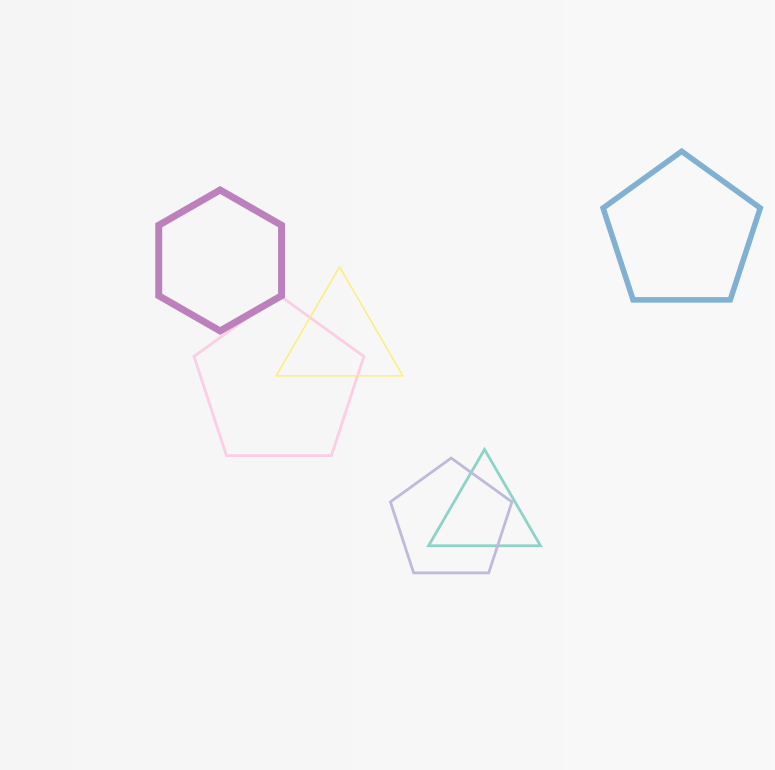[{"shape": "triangle", "thickness": 1, "radius": 0.42, "center": [0.625, 0.333]}, {"shape": "pentagon", "thickness": 1, "radius": 0.41, "center": [0.582, 0.323]}, {"shape": "pentagon", "thickness": 2, "radius": 0.53, "center": [0.88, 0.697]}, {"shape": "pentagon", "thickness": 1, "radius": 0.58, "center": [0.36, 0.502]}, {"shape": "hexagon", "thickness": 2.5, "radius": 0.46, "center": [0.284, 0.662]}, {"shape": "triangle", "thickness": 0.5, "radius": 0.47, "center": [0.438, 0.559]}]